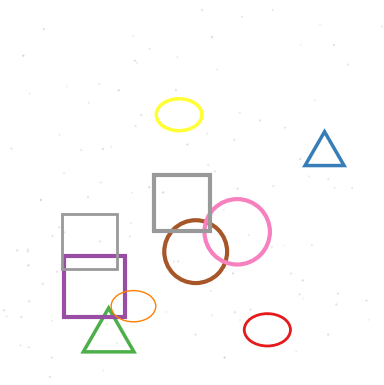[{"shape": "oval", "thickness": 2, "radius": 0.3, "center": [0.694, 0.143]}, {"shape": "triangle", "thickness": 2.5, "radius": 0.29, "center": [0.843, 0.599]}, {"shape": "triangle", "thickness": 2.5, "radius": 0.38, "center": [0.282, 0.124]}, {"shape": "square", "thickness": 3, "radius": 0.4, "center": [0.246, 0.255]}, {"shape": "oval", "thickness": 1, "radius": 0.29, "center": [0.347, 0.205]}, {"shape": "oval", "thickness": 2.5, "radius": 0.3, "center": [0.465, 0.702]}, {"shape": "circle", "thickness": 3, "radius": 0.41, "center": [0.508, 0.346]}, {"shape": "circle", "thickness": 3, "radius": 0.42, "center": [0.616, 0.398]}, {"shape": "square", "thickness": 3, "radius": 0.36, "center": [0.474, 0.472]}, {"shape": "square", "thickness": 2, "radius": 0.36, "center": [0.233, 0.372]}]